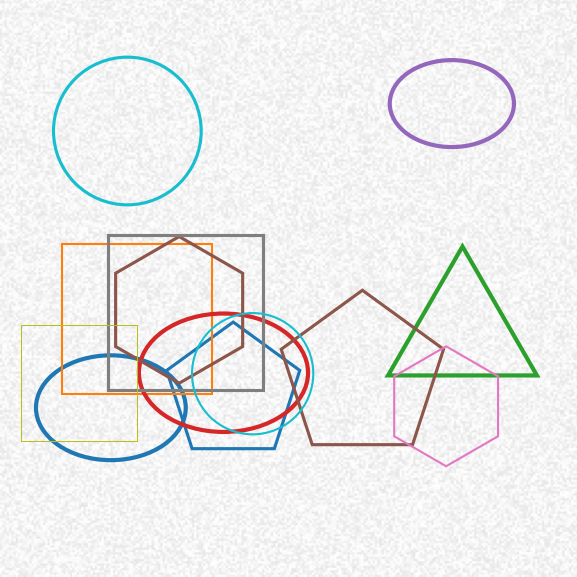[{"shape": "oval", "thickness": 2, "radius": 0.65, "center": [0.192, 0.293]}, {"shape": "pentagon", "thickness": 1.5, "radius": 0.61, "center": [0.404, 0.32]}, {"shape": "square", "thickness": 1, "radius": 0.65, "center": [0.237, 0.446]}, {"shape": "triangle", "thickness": 2, "radius": 0.74, "center": [0.801, 0.423]}, {"shape": "oval", "thickness": 2, "radius": 0.73, "center": [0.387, 0.354]}, {"shape": "oval", "thickness": 2, "radius": 0.54, "center": [0.782, 0.82]}, {"shape": "hexagon", "thickness": 1.5, "radius": 0.64, "center": [0.31, 0.463]}, {"shape": "pentagon", "thickness": 1.5, "radius": 0.74, "center": [0.628, 0.349]}, {"shape": "hexagon", "thickness": 1, "radius": 0.52, "center": [0.773, 0.296]}, {"shape": "square", "thickness": 1.5, "radius": 0.67, "center": [0.321, 0.458]}, {"shape": "square", "thickness": 0.5, "radius": 0.5, "center": [0.137, 0.336]}, {"shape": "circle", "thickness": 1, "radius": 0.52, "center": [0.437, 0.352]}, {"shape": "circle", "thickness": 1.5, "radius": 0.64, "center": [0.221, 0.772]}]